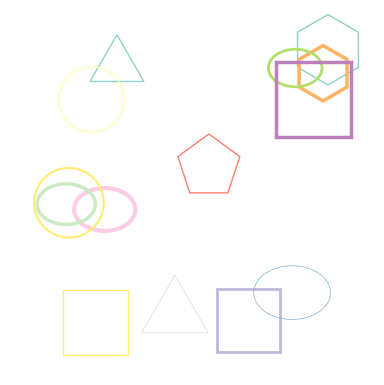[{"shape": "triangle", "thickness": 1, "radius": 0.4, "center": [0.304, 0.829]}, {"shape": "hexagon", "thickness": 1, "radius": 0.46, "center": [0.852, 0.871]}, {"shape": "circle", "thickness": 1, "radius": 0.43, "center": [0.238, 0.741]}, {"shape": "square", "thickness": 2, "radius": 0.41, "center": [0.645, 0.167]}, {"shape": "pentagon", "thickness": 1, "radius": 0.42, "center": [0.543, 0.567]}, {"shape": "oval", "thickness": 0.5, "radius": 0.5, "center": [0.759, 0.24]}, {"shape": "hexagon", "thickness": 2.5, "radius": 0.36, "center": [0.839, 0.81]}, {"shape": "oval", "thickness": 2, "radius": 0.35, "center": [0.767, 0.823]}, {"shape": "oval", "thickness": 3, "radius": 0.4, "center": [0.272, 0.456]}, {"shape": "triangle", "thickness": 0.5, "radius": 0.5, "center": [0.454, 0.185]}, {"shape": "square", "thickness": 2.5, "radius": 0.49, "center": [0.814, 0.742]}, {"shape": "oval", "thickness": 2.5, "radius": 0.38, "center": [0.172, 0.47]}, {"shape": "circle", "thickness": 1.5, "radius": 0.45, "center": [0.179, 0.473]}, {"shape": "square", "thickness": 1, "radius": 0.42, "center": [0.249, 0.161]}]